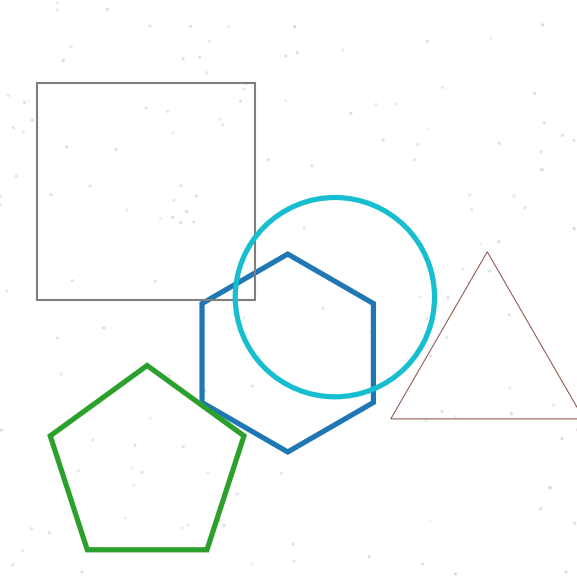[{"shape": "hexagon", "thickness": 2.5, "radius": 0.86, "center": [0.498, 0.388]}, {"shape": "pentagon", "thickness": 2.5, "radius": 0.88, "center": [0.255, 0.19]}, {"shape": "triangle", "thickness": 0.5, "radius": 0.96, "center": [0.844, 0.37]}, {"shape": "square", "thickness": 1, "radius": 0.94, "center": [0.253, 0.667]}, {"shape": "circle", "thickness": 2.5, "radius": 0.86, "center": [0.58, 0.485]}]